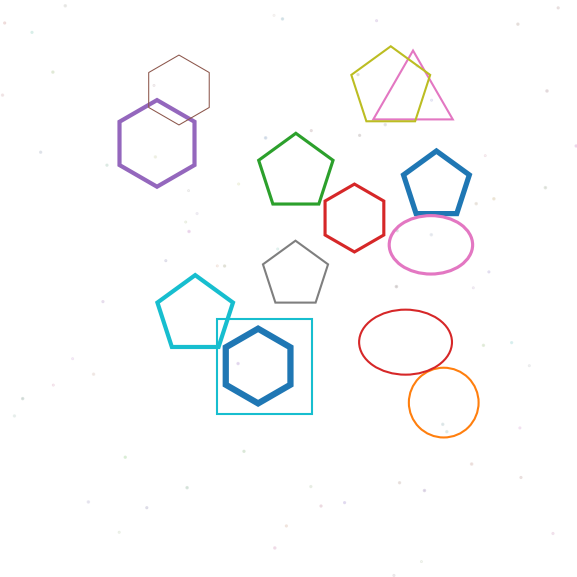[{"shape": "pentagon", "thickness": 2.5, "radius": 0.3, "center": [0.756, 0.678]}, {"shape": "hexagon", "thickness": 3, "radius": 0.32, "center": [0.447, 0.365]}, {"shape": "circle", "thickness": 1, "radius": 0.3, "center": [0.768, 0.302]}, {"shape": "pentagon", "thickness": 1.5, "radius": 0.34, "center": [0.512, 0.701]}, {"shape": "oval", "thickness": 1, "radius": 0.4, "center": [0.702, 0.407]}, {"shape": "hexagon", "thickness": 1.5, "radius": 0.29, "center": [0.614, 0.622]}, {"shape": "hexagon", "thickness": 2, "radius": 0.37, "center": [0.272, 0.751]}, {"shape": "hexagon", "thickness": 0.5, "radius": 0.3, "center": [0.31, 0.843]}, {"shape": "triangle", "thickness": 1, "radius": 0.4, "center": [0.715, 0.832]}, {"shape": "oval", "thickness": 1.5, "radius": 0.36, "center": [0.746, 0.575]}, {"shape": "pentagon", "thickness": 1, "radius": 0.3, "center": [0.512, 0.523]}, {"shape": "pentagon", "thickness": 1, "radius": 0.36, "center": [0.677, 0.847]}, {"shape": "pentagon", "thickness": 2, "radius": 0.34, "center": [0.338, 0.454]}, {"shape": "square", "thickness": 1, "radius": 0.41, "center": [0.458, 0.365]}]